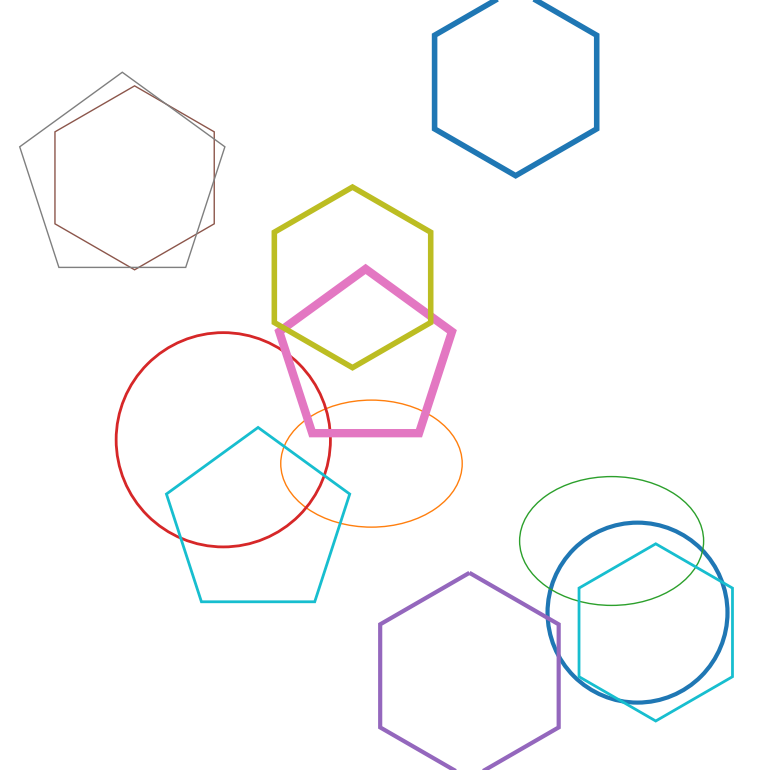[{"shape": "hexagon", "thickness": 2, "radius": 0.61, "center": [0.67, 0.893]}, {"shape": "circle", "thickness": 1.5, "radius": 0.58, "center": [0.828, 0.204]}, {"shape": "oval", "thickness": 0.5, "radius": 0.59, "center": [0.482, 0.398]}, {"shape": "oval", "thickness": 0.5, "radius": 0.6, "center": [0.794, 0.297]}, {"shape": "circle", "thickness": 1, "radius": 0.7, "center": [0.29, 0.429]}, {"shape": "hexagon", "thickness": 1.5, "radius": 0.67, "center": [0.61, 0.122]}, {"shape": "hexagon", "thickness": 0.5, "radius": 0.6, "center": [0.175, 0.769]}, {"shape": "pentagon", "thickness": 3, "radius": 0.59, "center": [0.475, 0.533]}, {"shape": "pentagon", "thickness": 0.5, "radius": 0.7, "center": [0.159, 0.766]}, {"shape": "hexagon", "thickness": 2, "radius": 0.59, "center": [0.458, 0.64]}, {"shape": "pentagon", "thickness": 1, "radius": 0.63, "center": [0.335, 0.32]}, {"shape": "hexagon", "thickness": 1, "radius": 0.58, "center": [0.852, 0.179]}]